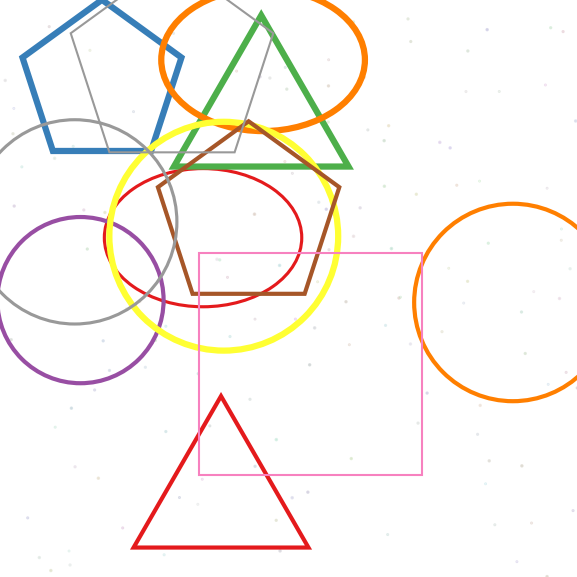[{"shape": "triangle", "thickness": 2, "radius": 0.87, "center": [0.383, 0.138]}, {"shape": "oval", "thickness": 1.5, "radius": 0.85, "center": [0.352, 0.588]}, {"shape": "pentagon", "thickness": 3, "radius": 0.72, "center": [0.177, 0.855]}, {"shape": "triangle", "thickness": 3, "radius": 0.87, "center": [0.452, 0.798]}, {"shape": "circle", "thickness": 2, "radius": 0.72, "center": [0.139, 0.479]}, {"shape": "oval", "thickness": 3, "radius": 0.88, "center": [0.456, 0.896]}, {"shape": "circle", "thickness": 2, "radius": 0.85, "center": [0.888, 0.475]}, {"shape": "circle", "thickness": 3, "radius": 0.99, "center": [0.387, 0.59]}, {"shape": "pentagon", "thickness": 2, "radius": 0.83, "center": [0.43, 0.624]}, {"shape": "square", "thickness": 1, "radius": 0.96, "center": [0.537, 0.369]}, {"shape": "circle", "thickness": 1.5, "radius": 0.88, "center": [0.129, 0.615]}, {"shape": "pentagon", "thickness": 1, "radius": 0.92, "center": [0.298, 0.885]}]